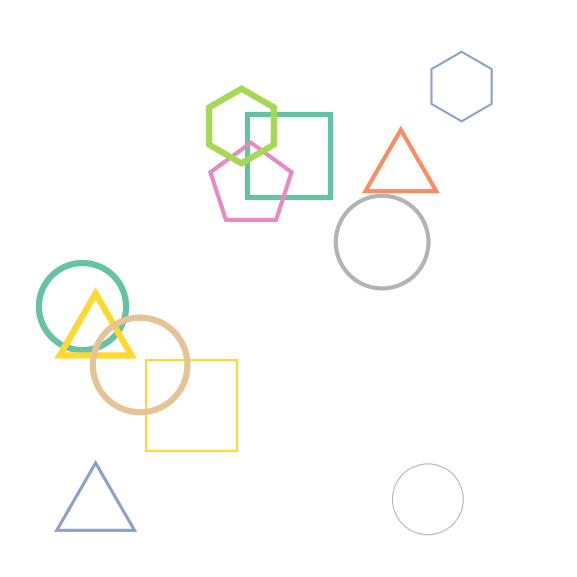[{"shape": "circle", "thickness": 3, "radius": 0.38, "center": [0.143, 0.468]}, {"shape": "square", "thickness": 2.5, "radius": 0.36, "center": [0.499, 0.73]}, {"shape": "triangle", "thickness": 2, "radius": 0.35, "center": [0.694, 0.704]}, {"shape": "hexagon", "thickness": 1, "radius": 0.3, "center": [0.799, 0.849]}, {"shape": "triangle", "thickness": 1.5, "radius": 0.39, "center": [0.166, 0.12]}, {"shape": "pentagon", "thickness": 2, "radius": 0.37, "center": [0.435, 0.678]}, {"shape": "hexagon", "thickness": 3, "radius": 0.32, "center": [0.418, 0.781]}, {"shape": "square", "thickness": 1, "radius": 0.39, "center": [0.331, 0.297]}, {"shape": "triangle", "thickness": 3, "radius": 0.36, "center": [0.165, 0.42]}, {"shape": "circle", "thickness": 3, "radius": 0.41, "center": [0.243, 0.367]}, {"shape": "circle", "thickness": 0.5, "radius": 0.31, "center": [0.741, 0.134]}, {"shape": "circle", "thickness": 2, "radius": 0.4, "center": [0.662, 0.58]}]